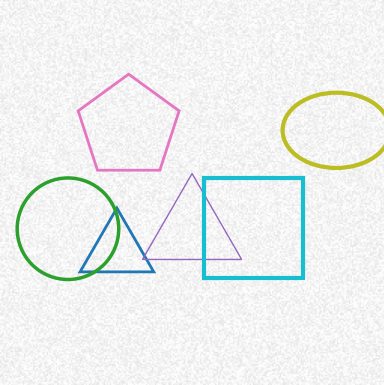[{"shape": "triangle", "thickness": 2, "radius": 0.55, "center": [0.304, 0.349]}, {"shape": "circle", "thickness": 2.5, "radius": 0.66, "center": [0.177, 0.406]}, {"shape": "triangle", "thickness": 1, "radius": 0.74, "center": [0.499, 0.4]}, {"shape": "pentagon", "thickness": 2, "radius": 0.69, "center": [0.334, 0.669]}, {"shape": "oval", "thickness": 3, "radius": 0.7, "center": [0.874, 0.662]}, {"shape": "square", "thickness": 3, "radius": 0.64, "center": [0.658, 0.408]}]